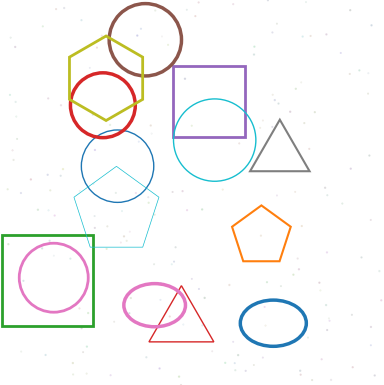[{"shape": "circle", "thickness": 1, "radius": 0.47, "center": [0.305, 0.568]}, {"shape": "oval", "thickness": 2.5, "radius": 0.43, "center": [0.71, 0.161]}, {"shape": "pentagon", "thickness": 1.5, "radius": 0.4, "center": [0.679, 0.386]}, {"shape": "square", "thickness": 2, "radius": 0.59, "center": [0.124, 0.271]}, {"shape": "triangle", "thickness": 1, "radius": 0.49, "center": [0.471, 0.161]}, {"shape": "circle", "thickness": 2.5, "radius": 0.42, "center": [0.267, 0.727]}, {"shape": "square", "thickness": 2, "radius": 0.46, "center": [0.543, 0.736]}, {"shape": "circle", "thickness": 2.5, "radius": 0.47, "center": [0.377, 0.897]}, {"shape": "circle", "thickness": 2, "radius": 0.45, "center": [0.14, 0.279]}, {"shape": "oval", "thickness": 2.5, "radius": 0.4, "center": [0.402, 0.207]}, {"shape": "triangle", "thickness": 1.5, "radius": 0.45, "center": [0.727, 0.6]}, {"shape": "hexagon", "thickness": 2, "radius": 0.55, "center": [0.276, 0.797]}, {"shape": "circle", "thickness": 1, "radius": 0.53, "center": [0.558, 0.636]}, {"shape": "pentagon", "thickness": 0.5, "radius": 0.58, "center": [0.302, 0.452]}]